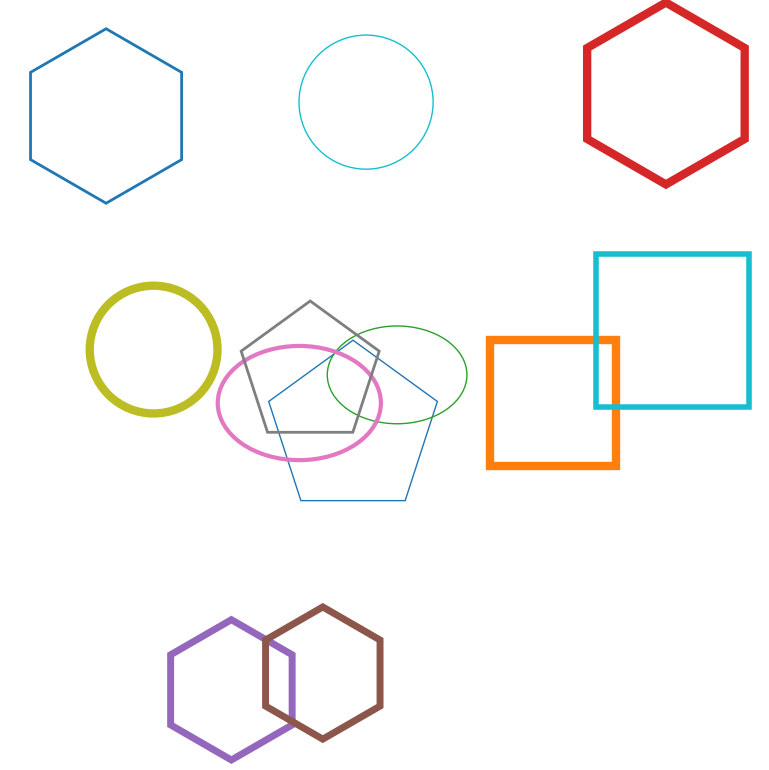[{"shape": "hexagon", "thickness": 1, "radius": 0.57, "center": [0.138, 0.849]}, {"shape": "pentagon", "thickness": 0.5, "radius": 0.58, "center": [0.458, 0.443]}, {"shape": "square", "thickness": 3, "radius": 0.41, "center": [0.718, 0.477]}, {"shape": "oval", "thickness": 0.5, "radius": 0.45, "center": [0.516, 0.513]}, {"shape": "hexagon", "thickness": 3, "radius": 0.59, "center": [0.865, 0.879]}, {"shape": "hexagon", "thickness": 2.5, "radius": 0.46, "center": [0.301, 0.104]}, {"shape": "hexagon", "thickness": 2.5, "radius": 0.43, "center": [0.419, 0.126]}, {"shape": "oval", "thickness": 1.5, "radius": 0.53, "center": [0.389, 0.477]}, {"shape": "pentagon", "thickness": 1, "radius": 0.47, "center": [0.403, 0.515]}, {"shape": "circle", "thickness": 3, "radius": 0.41, "center": [0.2, 0.546]}, {"shape": "square", "thickness": 2, "radius": 0.5, "center": [0.873, 0.571]}, {"shape": "circle", "thickness": 0.5, "radius": 0.44, "center": [0.475, 0.867]}]